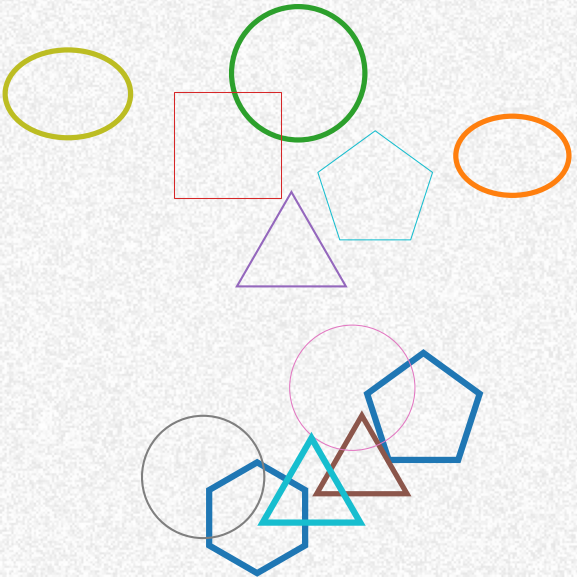[{"shape": "hexagon", "thickness": 3, "radius": 0.48, "center": [0.445, 0.103]}, {"shape": "pentagon", "thickness": 3, "radius": 0.51, "center": [0.733, 0.286]}, {"shape": "oval", "thickness": 2.5, "radius": 0.49, "center": [0.887, 0.729]}, {"shape": "circle", "thickness": 2.5, "radius": 0.58, "center": [0.516, 0.872]}, {"shape": "square", "thickness": 0.5, "radius": 0.46, "center": [0.394, 0.748]}, {"shape": "triangle", "thickness": 1, "radius": 0.54, "center": [0.505, 0.558]}, {"shape": "triangle", "thickness": 2.5, "radius": 0.45, "center": [0.627, 0.189]}, {"shape": "circle", "thickness": 0.5, "radius": 0.54, "center": [0.61, 0.328]}, {"shape": "circle", "thickness": 1, "radius": 0.53, "center": [0.352, 0.173]}, {"shape": "oval", "thickness": 2.5, "radius": 0.54, "center": [0.118, 0.837]}, {"shape": "pentagon", "thickness": 0.5, "radius": 0.52, "center": [0.65, 0.668]}, {"shape": "triangle", "thickness": 3, "radius": 0.49, "center": [0.539, 0.143]}]